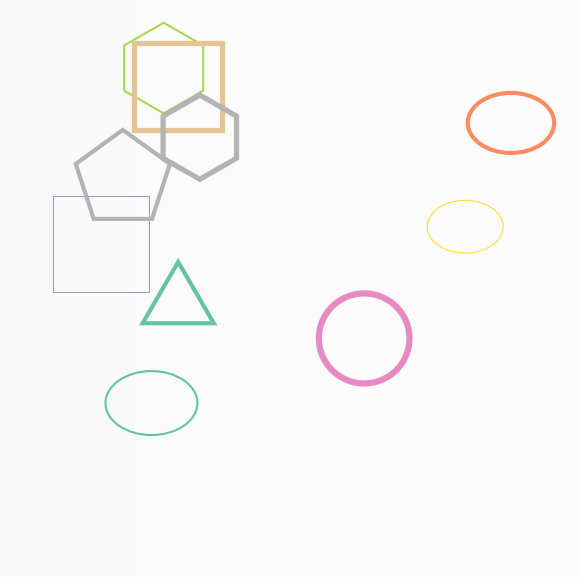[{"shape": "oval", "thickness": 1, "radius": 0.4, "center": [0.261, 0.301]}, {"shape": "triangle", "thickness": 2, "radius": 0.35, "center": [0.307, 0.475]}, {"shape": "oval", "thickness": 2, "radius": 0.37, "center": [0.879, 0.786]}, {"shape": "square", "thickness": 0.5, "radius": 0.41, "center": [0.174, 0.577]}, {"shape": "circle", "thickness": 3, "radius": 0.39, "center": [0.627, 0.413]}, {"shape": "hexagon", "thickness": 1, "radius": 0.39, "center": [0.282, 0.881]}, {"shape": "oval", "thickness": 0.5, "radius": 0.33, "center": [0.8, 0.607]}, {"shape": "square", "thickness": 2.5, "radius": 0.38, "center": [0.306, 0.849]}, {"shape": "hexagon", "thickness": 2.5, "radius": 0.36, "center": [0.344, 0.762]}, {"shape": "pentagon", "thickness": 2, "radius": 0.43, "center": [0.211, 0.689]}]